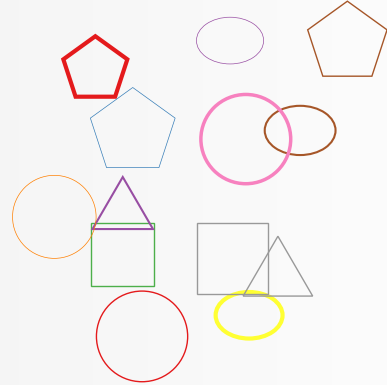[{"shape": "circle", "thickness": 1, "radius": 0.59, "center": [0.367, 0.126]}, {"shape": "pentagon", "thickness": 3, "radius": 0.43, "center": [0.246, 0.819]}, {"shape": "pentagon", "thickness": 0.5, "radius": 0.58, "center": [0.343, 0.658]}, {"shape": "square", "thickness": 1, "radius": 0.41, "center": [0.317, 0.339]}, {"shape": "oval", "thickness": 0.5, "radius": 0.43, "center": [0.594, 0.895]}, {"shape": "triangle", "thickness": 1.5, "radius": 0.45, "center": [0.317, 0.45]}, {"shape": "circle", "thickness": 0.5, "radius": 0.54, "center": [0.14, 0.437]}, {"shape": "oval", "thickness": 3, "radius": 0.43, "center": [0.643, 0.181]}, {"shape": "pentagon", "thickness": 1, "radius": 0.54, "center": [0.896, 0.889]}, {"shape": "oval", "thickness": 1.5, "radius": 0.46, "center": [0.775, 0.661]}, {"shape": "circle", "thickness": 2.5, "radius": 0.58, "center": [0.634, 0.639]}, {"shape": "square", "thickness": 1, "radius": 0.46, "center": [0.6, 0.329]}, {"shape": "triangle", "thickness": 1, "radius": 0.52, "center": [0.717, 0.283]}]